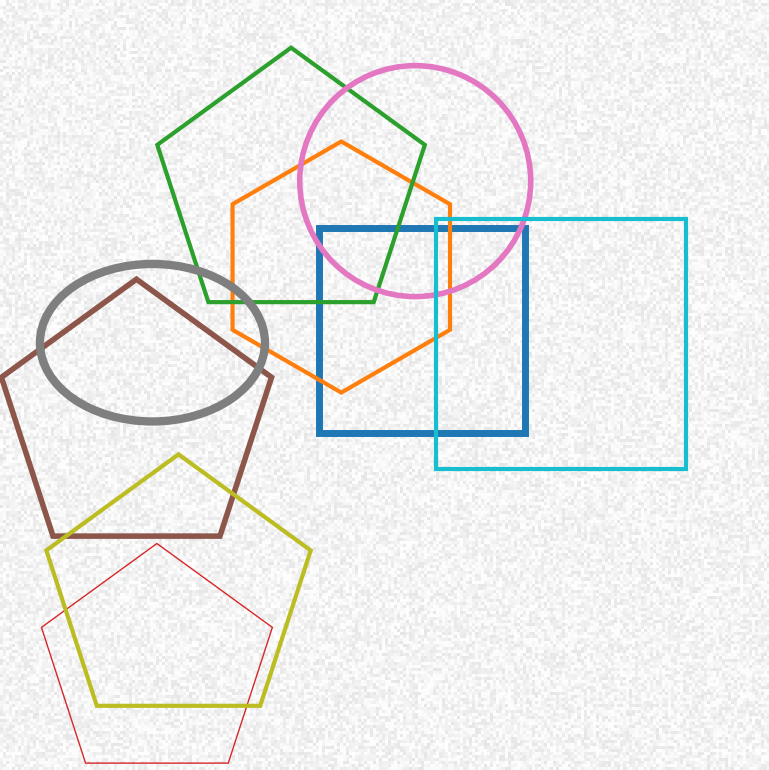[{"shape": "square", "thickness": 2.5, "radius": 0.67, "center": [0.548, 0.571]}, {"shape": "hexagon", "thickness": 1.5, "radius": 0.82, "center": [0.443, 0.653]}, {"shape": "pentagon", "thickness": 1.5, "radius": 0.91, "center": [0.378, 0.755]}, {"shape": "pentagon", "thickness": 0.5, "radius": 0.79, "center": [0.204, 0.136]}, {"shape": "pentagon", "thickness": 2, "radius": 0.92, "center": [0.177, 0.453]}, {"shape": "circle", "thickness": 2, "radius": 0.75, "center": [0.539, 0.765]}, {"shape": "oval", "thickness": 3, "radius": 0.73, "center": [0.198, 0.555]}, {"shape": "pentagon", "thickness": 1.5, "radius": 0.9, "center": [0.232, 0.229]}, {"shape": "square", "thickness": 1.5, "radius": 0.81, "center": [0.729, 0.553]}]